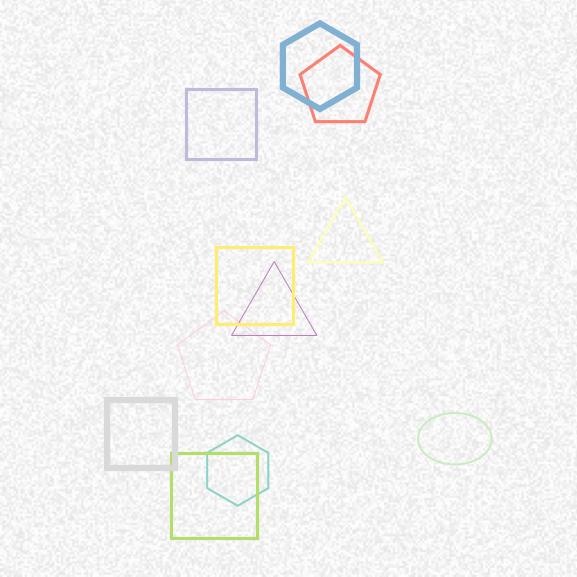[{"shape": "hexagon", "thickness": 1, "radius": 0.31, "center": [0.412, 0.184]}, {"shape": "triangle", "thickness": 1, "radius": 0.38, "center": [0.598, 0.582]}, {"shape": "square", "thickness": 1.5, "radius": 0.3, "center": [0.382, 0.785]}, {"shape": "pentagon", "thickness": 1.5, "radius": 0.37, "center": [0.589, 0.848]}, {"shape": "hexagon", "thickness": 3, "radius": 0.37, "center": [0.554, 0.885]}, {"shape": "square", "thickness": 1.5, "radius": 0.37, "center": [0.371, 0.141]}, {"shape": "pentagon", "thickness": 0.5, "radius": 0.42, "center": [0.388, 0.376]}, {"shape": "square", "thickness": 3, "radius": 0.29, "center": [0.244, 0.248]}, {"shape": "triangle", "thickness": 0.5, "radius": 0.43, "center": [0.475, 0.461]}, {"shape": "oval", "thickness": 1, "radius": 0.32, "center": [0.788, 0.239]}, {"shape": "square", "thickness": 1.5, "radius": 0.33, "center": [0.441, 0.506]}]